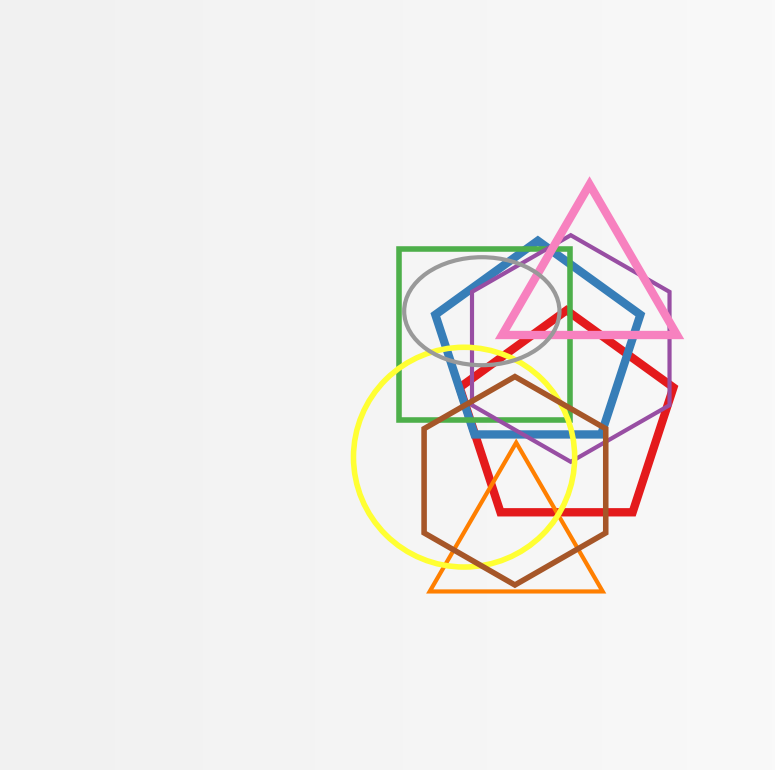[{"shape": "pentagon", "thickness": 3, "radius": 0.73, "center": [0.731, 0.452]}, {"shape": "pentagon", "thickness": 3, "radius": 0.7, "center": [0.694, 0.548]}, {"shape": "square", "thickness": 2, "radius": 0.55, "center": [0.625, 0.566]}, {"shape": "hexagon", "thickness": 1.5, "radius": 0.74, "center": [0.736, 0.547]}, {"shape": "triangle", "thickness": 1.5, "radius": 0.64, "center": [0.666, 0.296]}, {"shape": "circle", "thickness": 2, "radius": 0.71, "center": [0.599, 0.406]}, {"shape": "hexagon", "thickness": 2, "radius": 0.68, "center": [0.664, 0.376]}, {"shape": "triangle", "thickness": 3, "radius": 0.65, "center": [0.761, 0.63]}, {"shape": "oval", "thickness": 1.5, "radius": 0.5, "center": [0.622, 0.596]}]